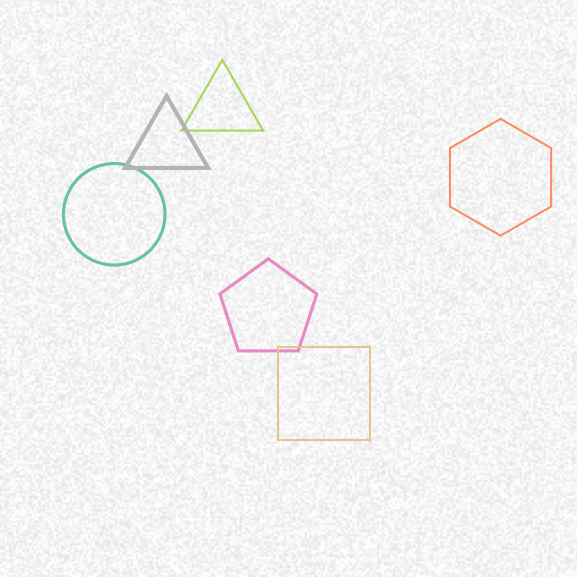[{"shape": "circle", "thickness": 1.5, "radius": 0.44, "center": [0.198, 0.628]}, {"shape": "hexagon", "thickness": 1, "radius": 0.51, "center": [0.867, 0.692]}, {"shape": "pentagon", "thickness": 1.5, "radius": 0.44, "center": [0.465, 0.463]}, {"shape": "triangle", "thickness": 1, "radius": 0.41, "center": [0.385, 0.814]}, {"shape": "square", "thickness": 1, "radius": 0.4, "center": [0.561, 0.318]}, {"shape": "triangle", "thickness": 2, "radius": 0.42, "center": [0.288, 0.75]}]